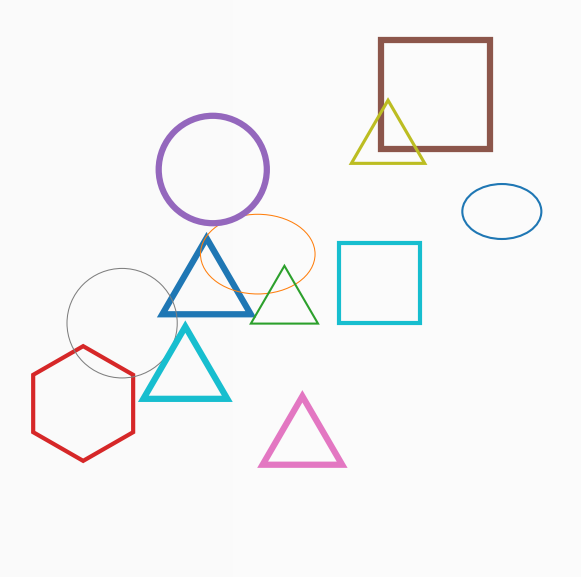[{"shape": "oval", "thickness": 1, "radius": 0.34, "center": [0.863, 0.633]}, {"shape": "triangle", "thickness": 3, "radius": 0.44, "center": [0.355, 0.499]}, {"shape": "oval", "thickness": 0.5, "radius": 0.49, "center": [0.443, 0.559]}, {"shape": "triangle", "thickness": 1, "radius": 0.33, "center": [0.489, 0.472]}, {"shape": "hexagon", "thickness": 2, "radius": 0.5, "center": [0.143, 0.3]}, {"shape": "circle", "thickness": 3, "radius": 0.47, "center": [0.366, 0.706]}, {"shape": "square", "thickness": 3, "radius": 0.47, "center": [0.749, 0.835]}, {"shape": "triangle", "thickness": 3, "radius": 0.39, "center": [0.52, 0.234]}, {"shape": "circle", "thickness": 0.5, "radius": 0.47, "center": [0.21, 0.44]}, {"shape": "triangle", "thickness": 1.5, "radius": 0.36, "center": [0.668, 0.753]}, {"shape": "square", "thickness": 2, "radius": 0.35, "center": [0.652, 0.509]}, {"shape": "triangle", "thickness": 3, "radius": 0.42, "center": [0.319, 0.35]}]